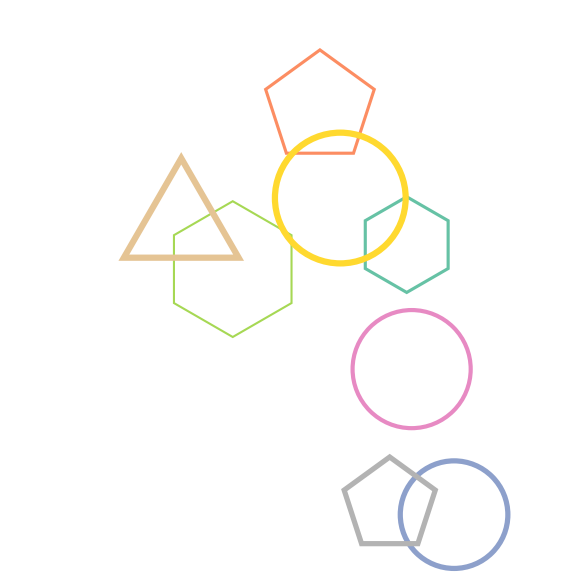[{"shape": "hexagon", "thickness": 1.5, "radius": 0.41, "center": [0.704, 0.576]}, {"shape": "pentagon", "thickness": 1.5, "radius": 0.49, "center": [0.554, 0.814]}, {"shape": "circle", "thickness": 2.5, "radius": 0.47, "center": [0.786, 0.108]}, {"shape": "circle", "thickness": 2, "radius": 0.51, "center": [0.713, 0.36]}, {"shape": "hexagon", "thickness": 1, "radius": 0.59, "center": [0.403, 0.533]}, {"shape": "circle", "thickness": 3, "radius": 0.57, "center": [0.589, 0.656]}, {"shape": "triangle", "thickness": 3, "radius": 0.57, "center": [0.314, 0.61]}, {"shape": "pentagon", "thickness": 2.5, "radius": 0.41, "center": [0.675, 0.125]}]